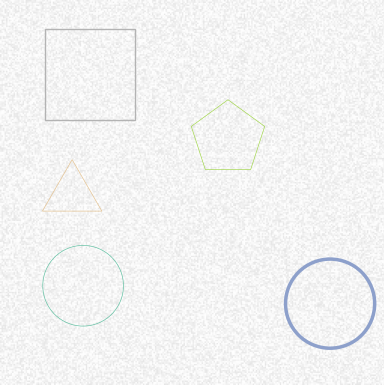[{"shape": "circle", "thickness": 0.5, "radius": 0.52, "center": [0.216, 0.258]}, {"shape": "circle", "thickness": 2.5, "radius": 0.58, "center": [0.857, 0.211]}, {"shape": "pentagon", "thickness": 0.5, "radius": 0.5, "center": [0.592, 0.641]}, {"shape": "triangle", "thickness": 0.5, "radius": 0.45, "center": [0.187, 0.496]}, {"shape": "square", "thickness": 1, "radius": 0.59, "center": [0.234, 0.806]}]